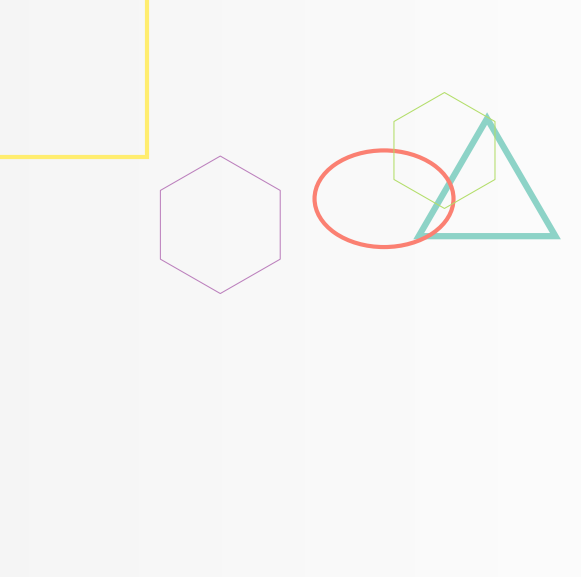[{"shape": "triangle", "thickness": 3, "radius": 0.68, "center": [0.838, 0.658]}, {"shape": "oval", "thickness": 2, "radius": 0.6, "center": [0.661, 0.655]}, {"shape": "hexagon", "thickness": 0.5, "radius": 0.5, "center": [0.765, 0.739]}, {"shape": "hexagon", "thickness": 0.5, "radius": 0.6, "center": [0.379, 0.61]}, {"shape": "square", "thickness": 2, "radius": 0.69, "center": [0.114, 0.865]}]